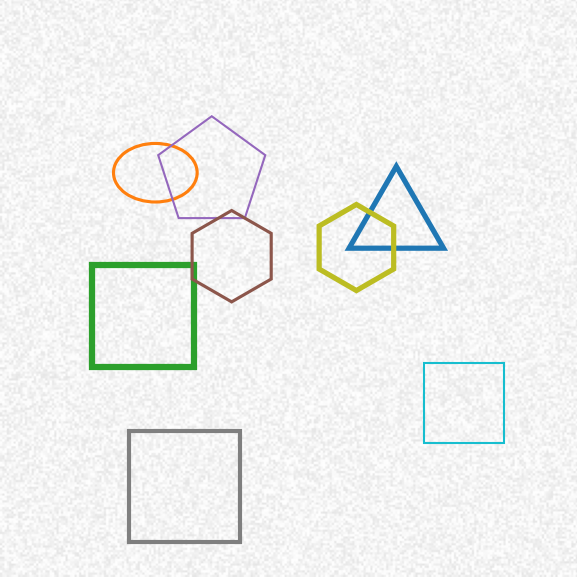[{"shape": "triangle", "thickness": 2.5, "radius": 0.47, "center": [0.686, 0.617]}, {"shape": "oval", "thickness": 1.5, "radius": 0.36, "center": [0.269, 0.7]}, {"shape": "square", "thickness": 3, "radius": 0.44, "center": [0.248, 0.453]}, {"shape": "pentagon", "thickness": 1, "radius": 0.49, "center": [0.367, 0.7]}, {"shape": "hexagon", "thickness": 1.5, "radius": 0.4, "center": [0.401, 0.556]}, {"shape": "square", "thickness": 2, "radius": 0.48, "center": [0.32, 0.157]}, {"shape": "hexagon", "thickness": 2.5, "radius": 0.37, "center": [0.617, 0.571]}, {"shape": "square", "thickness": 1, "radius": 0.35, "center": [0.804, 0.302]}]